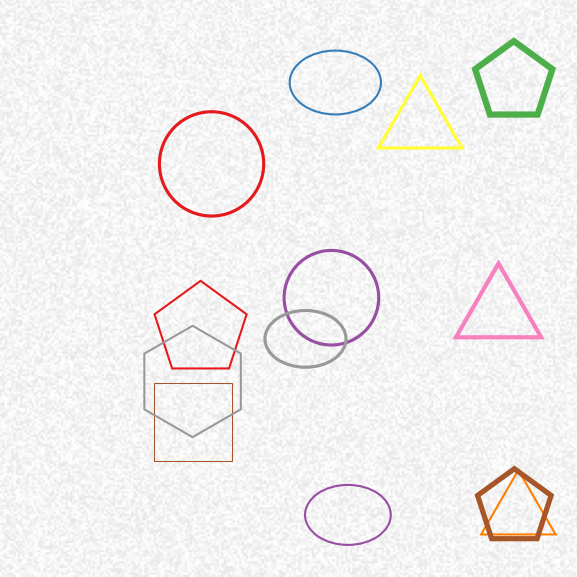[{"shape": "circle", "thickness": 1.5, "radius": 0.45, "center": [0.366, 0.715]}, {"shape": "pentagon", "thickness": 1, "radius": 0.42, "center": [0.347, 0.429]}, {"shape": "oval", "thickness": 1, "radius": 0.4, "center": [0.581, 0.856]}, {"shape": "pentagon", "thickness": 3, "radius": 0.35, "center": [0.89, 0.858]}, {"shape": "circle", "thickness": 1.5, "radius": 0.41, "center": [0.574, 0.484]}, {"shape": "oval", "thickness": 1, "radius": 0.37, "center": [0.602, 0.108]}, {"shape": "triangle", "thickness": 1, "radius": 0.37, "center": [0.898, 0.111]}, {"shape": "triangle", "thickness": 1.5, "radius": 0.42, "center": [0.728, 0.785]}, {"shape": "square", "thickness": 0.5, "radius": 0.34, "center": [0.334, 0.268]}, {"shape": "pentagon", "thickness": 2.5, "radius": 0.33, "center": [0.891, 0.121]}, {"shape": "triangle", "thickness": 2, "radius": 0.43, "center": [0.863, 0.458]}, {"shape": "hexagon", "thickness": 1, "radius": 0.48, "center": [0.333, 0.339]}, {"shape": "oval", "thickness": 1.5, "radius": 0.35, "center": [0.529, 0.412]}]